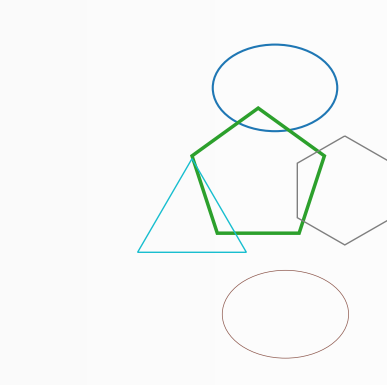[{"shape": "oval", "thickness": 1.5, "radius": 0.8, "center": [0.71, 0.772]}, {"shape": "pentagon", "thickness": 2.5, "radius": 0.9, "center": [0.666, 0.54]}, {"shape": "oval", "thickness": 0.5, "radius": 0.82, "center": [0.737, 0.184]}, {"shape": "hexagon", "thickness": 1, "radius": 0.71, "center": [0.89, 0.505]}, {"shape": "triangle", "thickness": 1, "radius": 0.81, "center": [0.495, 0.426]}]